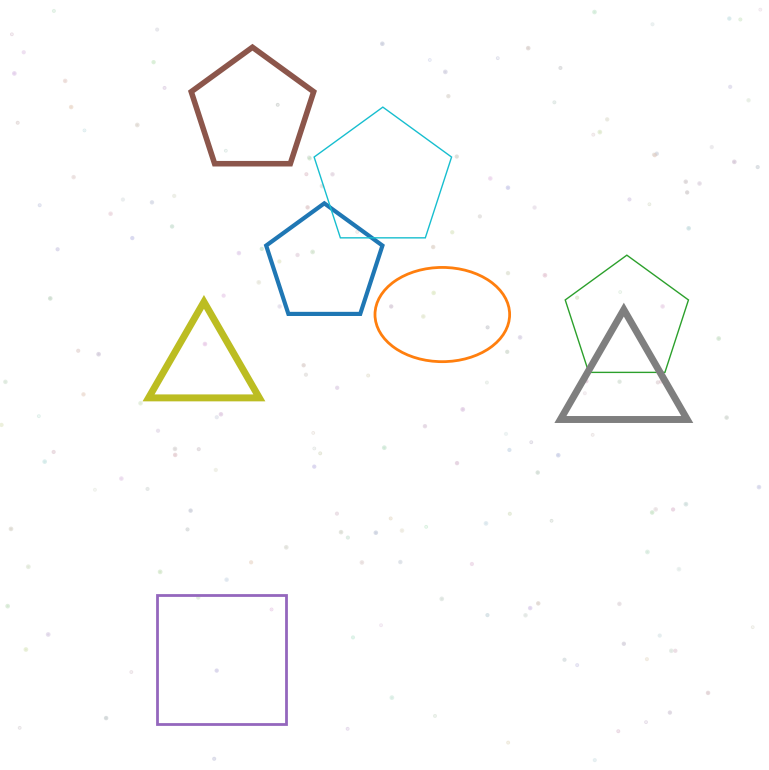[{"shape": "pentagon", "thickness": 1.5, "radius": 0.4, "center": [0.421, 0.657]}, {"shape": "oval", "thickness": 1, "radius": 0.44, "center": [0.574, 0.591]}, {"shape": "pentagon", "thickness": 0.5, "radius": 0.42, "center": [0.814, 0.584]}, {"shape": "square", "thickness": 1, "radius": 0.42, "center": [0.287, 0.144]}, {"shape": "pentagon", "thickness": 2, "radius": 0.42, "center": [0.328, 0.855]}, {"shape": "triangle", "thickness": 2.5, "radius": 0.48, "center": [0.81, 0.503]}, {"shape": "triangle", "thickness": 2.5, "radius": 0.42, "center": [0.265, 0.525]}, {"shape": "pentagon", "thickness": 0.5, "radius": 0.47, "center": [0.497, 0.767]}]